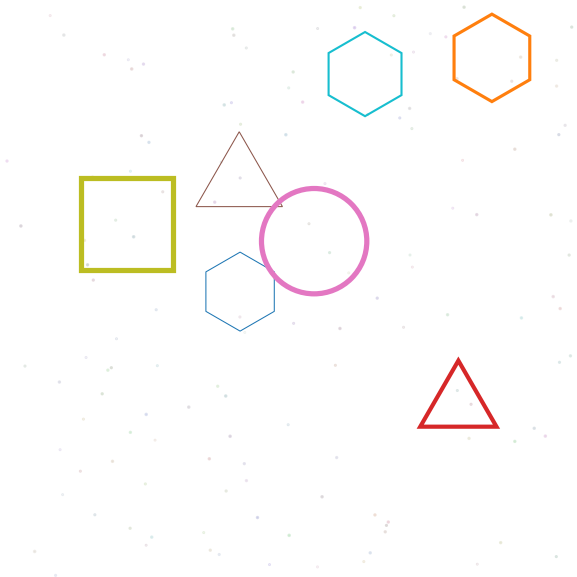[{"shape": "hexagon", "thickness": 0.5, "radius": 0.34, "center": [0.416, 0.494]}, {"shape": "hexagon", "thickness": 1.5, "radius": 0.38, "center": [0.852, 0.899]}, {"shape": "triangle", "thickness": 2, "radius": 0.38, "center": [0.794, 0.298]}, {"shape": "triangle", "thickness": 0.5, "radius": 0.43, "center": [0.414, 0.685]}, {"shape": "circle", "thickness": 2.5, "radius": 0.46, "center": [0.544, 0.582]}, {"shape": "square", "thickness": 2.5, "radius": 0.4, "center": [0.22, 0.611]}, {"shape": "hexagon", "thickness": 1, "radius": 0.36, "center": [0.632, 0.871]}]